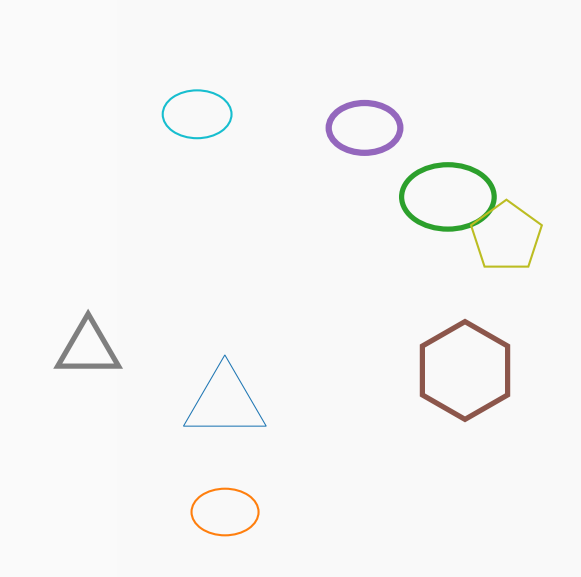[{"shape": "triangle", "thickness": 0.5, "radius": 0.41, "center": [0.387, 0.302]}, {"shape": "oval", "thickness": 1, "radius": 0.29, "center": [0.387, 0.113]}, {"shape": "oval", "thickness": 2.5, "radius": 0.4, "center": [0.771, 0.658]}, {"shape": "oval", "thickness": 3, "radius": 0.31, "center": [0.627, 0.778]}, {"shape": "hexagon", "thickness": 2.5, "radius": 0.42, "center": [0.8, 0.358]}, {"shape": "triangle", "thickness": 2.5, "radius": 0.3, "center": [0.152, 0.395]}, {"shape": "pentagon", "thickness": 1, "radius": 0.32, "center": [0.871, 0.589]}, {"shape": "oval", "thickness": 1, "radius": 0.3, "center": [0.339, 0.801]}]